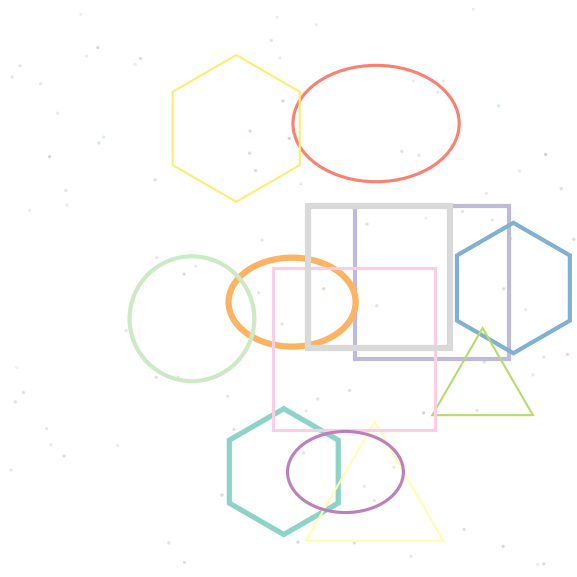[{"shape": "hexagon", "thickness": 2.5, "radius": 0.54, "center": [0.491, 0.182]}, {"shape": "triangle", "thickness": 1, "radius": 0.69, "center": [0.649, 0.131]}, {"shape": "square", "thickness": 2, "radius": 0.66, "center": [0.748, 0.51]}, {"shape": "oval", "thickness": 1.5, "radius": 0.72, "center": [0.651, 0.785]}, {"shape": "hexagon", "thickness": 2, "radius": 0.56, "center": [0.889, 0.5]}, {"shape": "oval", "thickness": 3, "radius": 0.55, "center": [0.506, 0.476]}, {"shape": "triangle", "thickness": 1, "radius": 0.5, "center": [0.836, 0.331]}, {"shape": "square", "thickness": 1.5, "radius": 0.7, "center": [0.613, 0.394]}, {"shape": "square", "thickness": 3, "radius": 0.61, "center": [0.656, 0.52]}, {"shape": "oval", "thickness": 1.5, "radius": 0.5, "center": [0.598, 0.182]}, {"shape": "circle", "thickness": 2, "radius": 0.54, "center": [0.332, 0.447]}, {"shape": "hexagon", "thickness": 1, "radius": 0.63, "center": [0.409, 0.777]}]